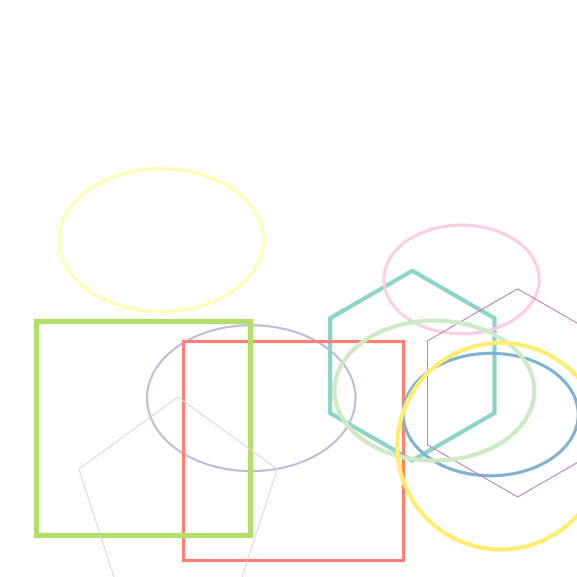[{"shape": "hexagon", "thickness": 2, "radius": 0.82, "center": [0.714, 0.366]}, {"shape": "oval", "thickness": 1.5, "radius": 0.88, "center": [0.279, 0.583]}, {"shape": "oval", "thickness": 1, "radius": 0.9, "center": [0.435, 0.31]}, {"shape": "square", "thickness": 1.5, "radius": 0.95, "center": [0.507, 0.219]}, {"shape": "oval", "thickness": 1.5, "radius": 0.76, "center": [0.85, 0.281]}, {"shape": "square", "thickness": 2.5, "radius": 0.93, "center": [0.248, 0.259]}, {"shape": "oval", "thickness": 1.5, "radius": 0.67, "center": [0.799, 0.515]}, {"shape": "pentagon", "thickness": 0.5, "radius": 0.9, "center": [0.308, 0.131]}, {"shape": "hexagon", "thickness": 0.5, "radius": 0.9, "center": [0.896, 0.319]}, {"shape": "oval", "thickness": 2, "radius": 0.87, "center": [0.752, 0.323]}, {"shape": "circle", "thickness": 2, "radius": 0.89, "center": [0.867, 0.226]}]